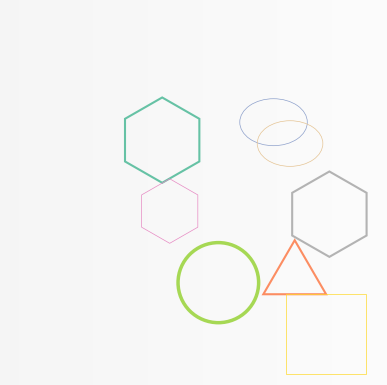[{"shape": "hexagon", "thickness": 1.5, "radius": 0.55, "center": [0.419, 0.636]}, {"shape": "triangle", "thickness": 1.5, "radius": 0.47, "center": [0.761, 0.282]}, {"shape": "oval", "thickness": 0.5, "radius": 0.44, "center": [0.706, 0.683]}, {"shape": "hexagon", "thickness": 0.5, "radius": 0.42, "center": [0.438, 0.452]}, {"shape": "circle", "thickness": 2.5, "radius": 0.52, "center": [0.563, 0.266]}, {"shape": "square", "thickness": 0.5, "radius": 0.52, "center": [0.841, 0.132]}, {"shape": "oval", "thickness": 0.5, "radius": 0.42, "center": [0.748, 0.627]}, {"shape": "hexagon", "thickness": 1.5, "radius": 0.55, "center": [0.85, 0.444]}]